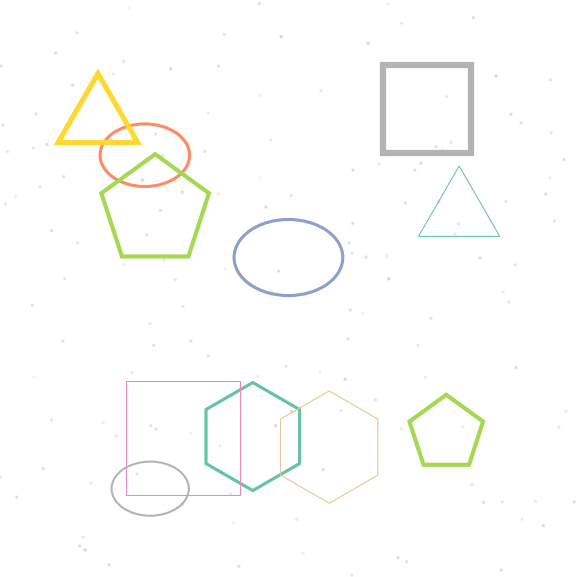[{"shape": "triangle", "thickness": 0.5, "radius": 0.41, "center": [0.795, 0.63]}, {"shape": "hexagon", "thickness": 1.5, "radius": 0.47, "center": [0.438, 0.243]}, {"shape": "oval", "thickness": 1.5, "radius": 0.39, "center": [0.251, 0.73]}, {"shape": "oval", "thickness": 1.5, "radius": 0.47, "center": [0.499, 0.553]}, {"shape": "square", "thickness": 0.5, "radius": 0.49, "center": [0.317, 0.241]}, {"shape": "pentagon", "thickness": 2, "radius": 0.49, "center": [0.269, 0.634]}, {"shape": "pentagon", "thickness": 2, "radius": 0.34, "center": [0.773, 0.249]}, {"shape": "triangle", "thickness": 2.5, "radius": 0.4, "center": [0.17, 0.792]}, {"shape": "hexagon", "thickness": 0.5, "radius": 0.49, "center": [0.57, 0.225]}, {"shape": "oval", "thickness": 1, "radius": 0.33, "center": [0.26, 0.153]}, {"shape": "square", "thickness": 3, "radius": 0.38, "center": [0.74, 0.81]}]